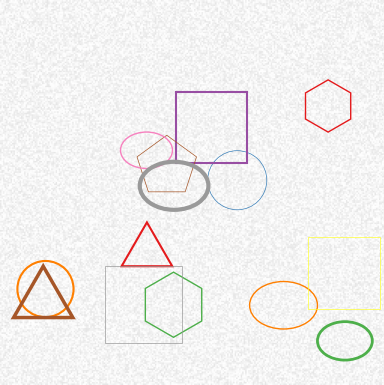[{"shape": "hexagon", "thickness": 1, "radius": 0.34, "center": [0.852, 0.725]}, {"shape": "triangle", "thickness": 1.5, "radius": 0.38, "center": [0.382, 0.346]}, {"shape": "circle", "thickness": 0.5, "radius": 0.38, "center": [0.616, 0.532]}, {"shape": "hexagon", "thickness": 1, "radius": 0.42, "center": [0.451, 0.209]}, {"shape": "oval", "thickness": 2, "radius": 0.36, "center": [0.896, 0.115]}, {"shape": "square", "thickness": 1.5, "radius": 0.46, "center": [0.549, 0.669]}, {"shape": "oval", "thickness": 1, "radius": 0.44, "center": [0.736, 0.207]}, {"shape": "circle", "thickness": 1.5, "radius": 0.36, "center": [0.118, 0.249]}, {"shape": "square", "thickness": 0.5, "radius": 0.47, "center": [0.894, 0.292]}, {"shape": "triangle", "thickness": 2.5, "radius": 0.44, "center": [0.112, 0.22]}, {"shape": "pentagon", "thickness": 0.5, "radius": 0.41, "center": [0.433, 0.567]}, {"shape": "oval", "thickness": 1, "radius": 0.34, "center": [0.381, 0.61]}, {"shape": "square", "thickness": 0.5, "radius": 0.5, "center": [0.374, 0.209]}, {"shape": "oval", "thickness": 3, "radius": 0.45, "center": [0.452, 0.517]}]